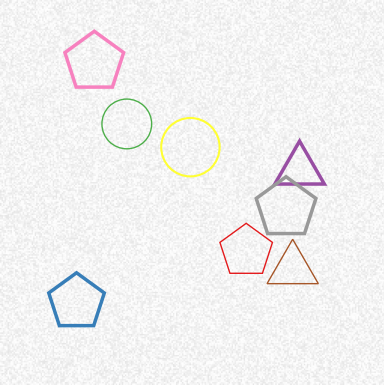[{"shape": "pentagon", "thickness": 1, "radius": 0.36, "center": [0.639, 0.348]}, {"shape": "pentagon", "thickness": 2.5, "radius": 0.38, "center": [0.199, 0.216]}, {"shape": "circle", "thickness": 1, "radius": 0.32, "center": [0.329, 0.678]}, {"shape": "triangle", "thickness": 2.5, "radius": 0.37, "center": [0.778, 0.559]}, {"shape": "circle", "thickness": 1.5, "radius": 0.38, "center": [0.495, 0.618]}, {"shape": "triangle", "thickness": 1, "radius": 0.38, "center": [0.76, 0.302]}, {"shape": "pentagon", "thickness": 2.5, "radius": 0.4, "center": [0.245, 0.839]}, {"shape": "pentagon", "thickness": 2.5, "radius": 0.41, "center": [0.743, 0.459]}]